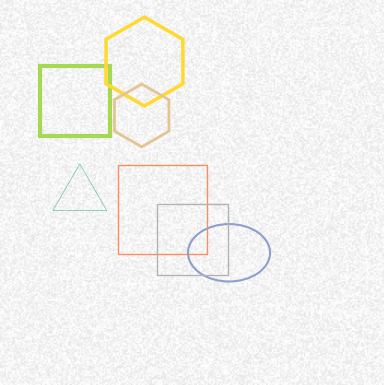[{"shape": "triangle", "thickness": 0.5, "radius": 0.4, "center": [0.207, 0.493]}, {"shape": "square", "thickness": 1, "radius": 0.58, "center": [0.423, 0.456]}, {"shape": "oval", "thickness": 1.5, "radius": 0.53, "center": [0.595, 0.343]}, {"shape": "square", "thickness": 3, "radius": 0.45, "center": [0.194, 0.737]}, {"shape": "hexagon", "thickness": 2.5, "radius": 0.58, "center": [0.375, 0.84]}, {"shape": "hexagon", "thickness": 2, "radius": 0.41, "center": [0.368, 0.7]}, {"shape": "square", "thickness": 1, "radius": 0.46, "center": [0.5, 0.377]}]